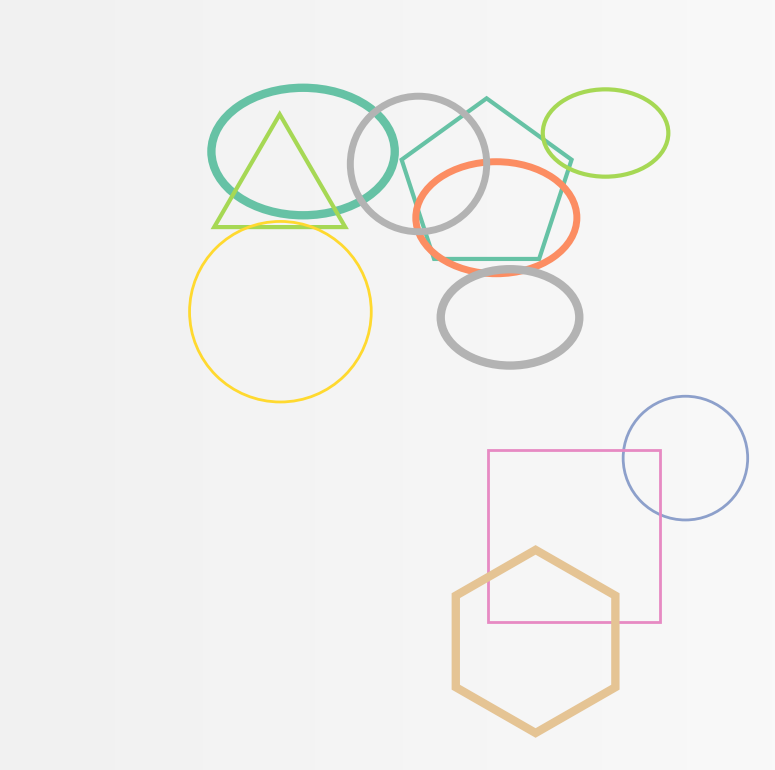[{"shape": "oval", "thickness": 3, "radius": 0.59, "center": [0.391, 0.803]}, {"shape": "pentagon", "thickness": 1.5, "radius": 0.58, "center": [0.628, 0.757]}, {"shape": "oval", "thickness": 2.5, "radius": 0.52, "center": [0.64, 0.717]}, {"shape": "circle", "thickness": 1, "radius": 0.4, "center": [0.884, 0.405]}, {"shape": "square", "thickness": 1, "radius": 0.56, "center": [0.741, 0.304]}, {"shape": "triangle", "thickness": 1.5, "radius": 0.49, "center": [0.361, 0.754]}, {"shape": "oval", "thickness": 1.5, "radius": 0.41, "center": [0.781, 0.827]}, {"shape": "circle", "thickness": 1, "radius": 0.59, "center": [0.362, 0.595]}, {"shape": "hexagon", "thickness": 3, "radius": 0.59, "center": [0.691, 0.167]}, {"shape": "circle", "thickness": 2.5, "radius": 0.44, "center": [0.54, 0.787]}, {"shape": "oval", "thickness": 3, "radius": 0.45, "center": [0.658, 0.588]}]